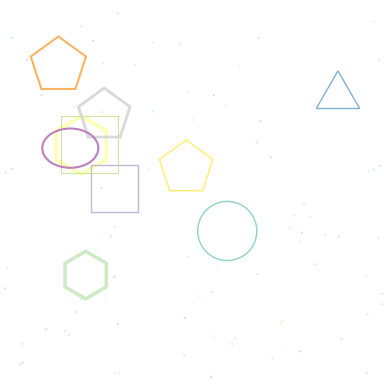[{"shape": "circle", "thickness": 1, "radius": 0.38, "center": [0.59, 0.4]}, {"shape": "hexagon", "thickness": 2.5, "radius": 0.38, "center": [0.211, 0.623]}, {"shape": "square", "thickness": 1, "radius": 0.3, "center": [0.298, 0.511]}, {"shape": "triangle", "thickness": 1, "radius": 0.33, "center": [0.878, 0.751]}, {"shape": "pentagon", "thickness": 1.5, "radius": 0.38, "center": [0.152, 0.83]}, {"shape": "square", "thickness": 0.5, "radius": 0.37, "center": [0.232, 0.625]}, {"shape": "pentagon", "thickness": 2, "radius": 0.35, "center": [0.271, 0.701]}, {"shape": "oval", "thickness": 1.5, "radius": 0.36, "center": [0.183, 0.615]}, {"shape": "hexagon", "thickness": 2.5, "radius": 0.31, "center": [0.223, 0.286]}, {"shape": "pentagon", "thickness": 1, "radius": 0.36, "center": [0.483, 0.564]}]